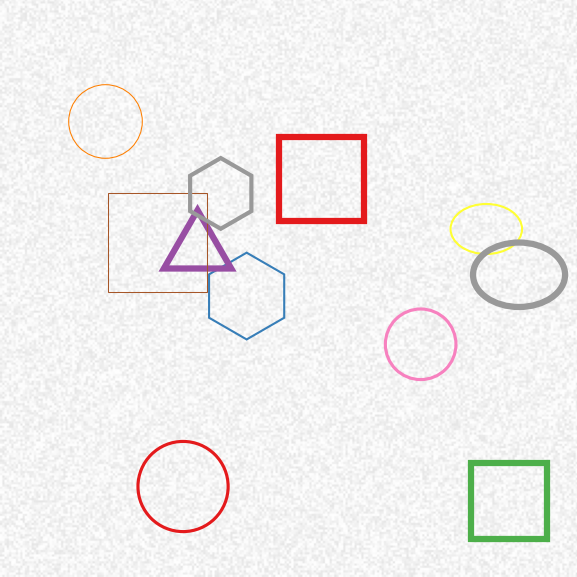[{"shape": "circle", "thickness": 1.5, "radius": 0.39, "center": [0.317, 0.157]}, {"shape": "square", "thickness": 3, "radius": 0.37, "center": [0.557, 0.689]}, {"shape": "hexagon", "thickness": 1, "radius": 0.38, "center": [0.427, 0.486]}, {"shape": "square", "thickness": 3, "radius": 0.33, "center": [0.881, 0.131]}, {"shape": "triangle", "thickness": 3, "radius": 0.34, "center": [0.342, 0.568]}, {"shape": "circle", "thickness": 0.5, "radius": 0.32, "center": [0.183, 0.789]}, {"shape": "oval", "thickness": 1, "radius": 0.31, "center": [0.842, 0.603]}, {"shape": "square", "thickness": 0.5, "radius": 0.43, "center": [0.273, 0.579]}, {"shape": "circle", "thickness": 1.5, "radius": 0.31, "center": [0.728, 0.403]}, {"shape": "oval", "thickness": 3, "radius": 0.4, "center": [0.899, 0.523]}, {"shape": "hexagon", "thickness": 2, "radius": 0.31, "center": [0.382, 0.664]}]